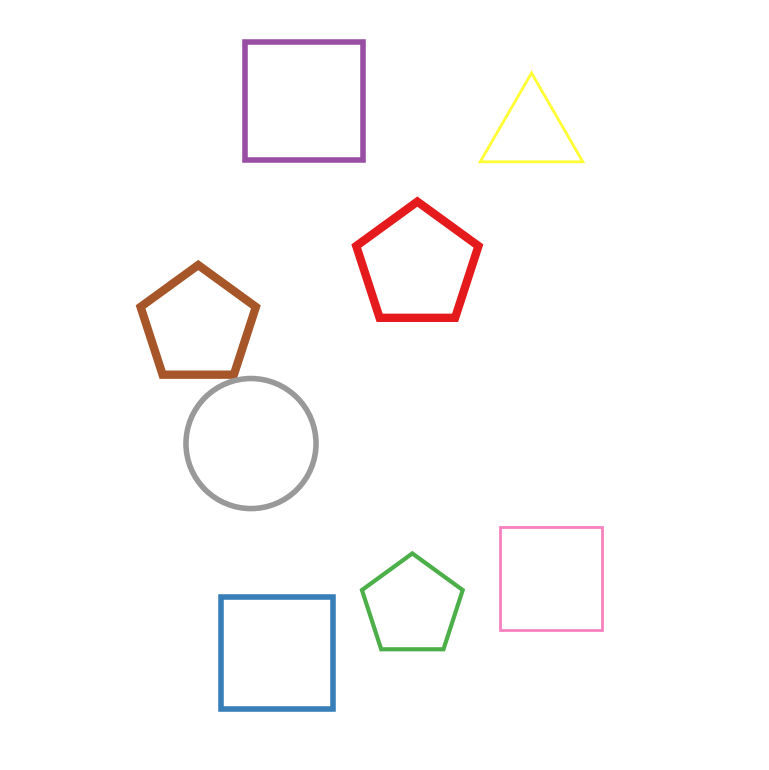[{"shape": "pentagon", "thickness": 3, "radius": 0.42, "center": [0.542, 0.655]}, {"shape": "square", "thickness": 2, "radius": 0.36, "center": [0.36, 0.152]}, {"shape": "pentagon", "thickness": 1.5, "radius": 0.34, "center": [0.536, 0.212]}, {"shape": "square", "thickness": 2, "radius": 0.38, "center": [0.395, 0.869]}, {"shape": "triangle", "thickness": 1, "radius": 0.38, "center": [0.69, 0.828]}, {"shape": "pentagon", "thickness": 3, "radius": 0.39, "center": [0.257, 0.577]}, {"shape": "square", "thickness": 1, "radius": 0.33, "center": [0.715, 0.249]}, {"shape": "circle", "thickness": 2, "radius": 0.42, "center": [0.326, 0.424]}]